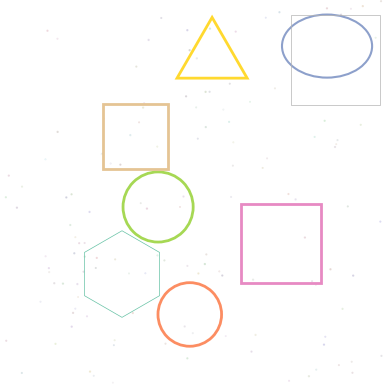[{"shape": "hexagon", "thickness": 0.5, "radius": 0.56, "center": [0.317, 0.288]}, {"shape": "circle", "thickness": 2, "radius": 0.41, "center": [0.493, 0.183]}, {"shape": "oval", "thickness": 1.5, "radius": 0.59, "center": [0.849, 0.88]}, {"shape": "square", "thickness": 2, "radius": 0.52, "center": [0.73, 0.367]}, {"shape": "circle", "thickness": 2, "radius": 0.46, "center": [0.411, 0.462]}, {"shape": "triangle", "thickness": 2, "radius": 0.53, "center": [0.551, 0.85]}, {"shape": "square", "thickness": 2, "radius": 0.42, "center": [0.353, 0.645]}, {"shape": "square", "thickness": 0.5, "radius": 0.58, "center": [0.871, 0.843]}]